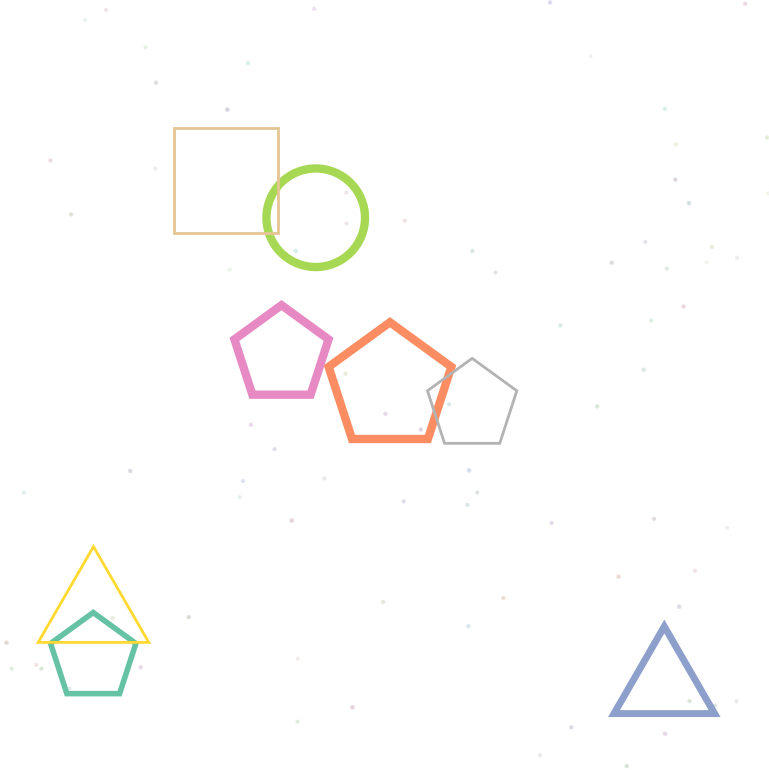[{"shape": "pentagon", "thickness": 2, "radius": 0.29, "center": [0.121, 0.146]}, {"shape": "pentagon", "thickness": 3, "radius": 0.42, "center": [0.506, 0.498]}, {"shape": "triangle", "thickness": 2.5, "radius": 0.38, "center": [0.863, 0.111]}, {"shape": "pentagon", "thickness": 3, "radius": 0.32, "center": [0.366, 0.539]}, {"shape": "circle", "thickness": 3, "radius": 0.32, "center": [0.41, 0.717]}, {"shape": "triangle", "thickness": 1, "radius": 0.41, "center": [0.121, 0.207]}, {"shape": "square", "thickness": 1, "radius": 0.34, "center": [0.294, 0.765]}, {"shape": "pentagon", "thickness": 1, "radius": 0.3, "center": [0.613, 0.474]}]